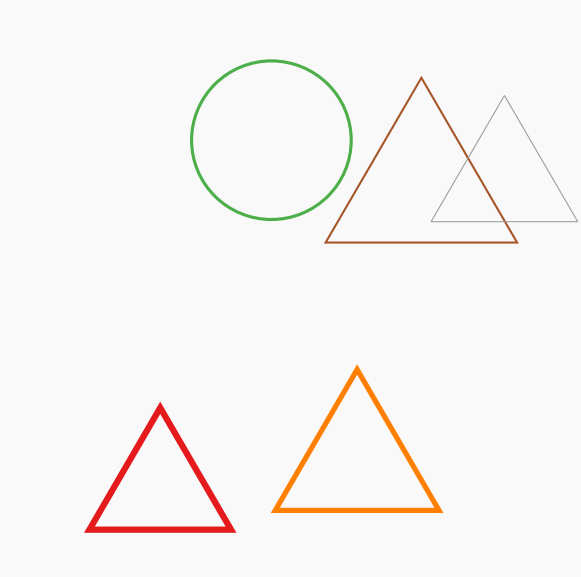[{"shape": "triangle", "thickness": 3, "radius": 0.7, "center": [0.276, 0.152]}, {"shape": "circle", "thickness": 1.5, "radius": 0.69, "center": [0.467, 0.756]}, {"shape": "triangle", "thickness": 2.5, "radius": 0.81, "center": [0.614, 0.197]}, {"shape": "triangle", "thickness": 1, "radius": 0.95, "center": [0.725, 0.674]}, {"shape": "triangle", "thickness": 0.5, "radius": 0.73, "center": [0.868, 0.688]}]